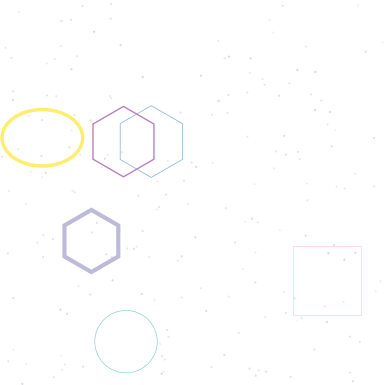[{"shape": "circle", "thickness": 0.5, "radius": 0.41, "center": [0.327, 0.113]}, {"shape": "hexagon", "thickness": 3, "radius": 0.4, "center": [0.237, 0.374]}, {"shape": "hexagon", "thickness": 0.5, "radius": 0.47, "center": [0.393, 0.632]}, {"shape": "square", "thickness": 0.5, "radius": 0.45, "center": [0.849, 0.271]}, {"shape": "hexagon", "thickness": 1, "radius": 0.46, "center": [0.321, 0.632]}, {"shape": "oval", "thickness": 2.5, "radius": 0.52, "center": [0.11, 0.642]}]